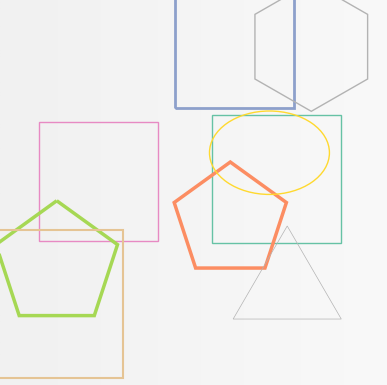[{"shape": "square", "thickness": 1, "radius": 0.83, "center": [0.714, 0.536]}, {"shape": "pentagon", "thickness": 2.5, "radius": 0.76, "center": [0.594, 0.427]}, {"shape": "square", "thickness": 2, "radius": 0.76, "center": [0.606, 0.872]}, {"shape": "square", "thickness": 1, "radius": 0.77, "center": [0.255, 0.528]}, {"shape": "pentagon", "thickness": 2.5, "radius": 0.82, "center": [0.146, 0.314]}, {"shape": "oval", "thickness": 1, "radius": 0.77, "center": [0.695, 0.603]}, {"shape": "square", "thickness": 1.5, "radius": 0.96, "center": [0.125, 0.211]}, {"shape": "triangle", "thickness": 0.5, "radius": 0.81, "center": [0.741, 0.252]}, {"shape": "hexagon", "thickness": 1, "radius": 0.84, "center": [0.803, 0.879]}]